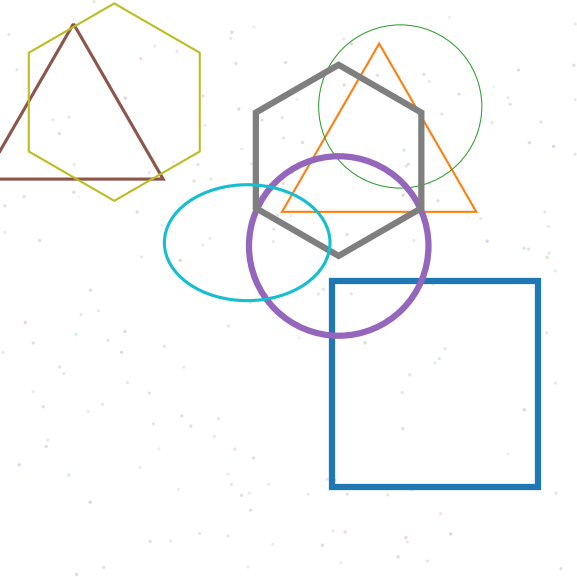[{"shape": "square", "thickness": 3, "radius": 0.89, "center": [0.754, 0.334]}, {"shape": "triangle", "thickness": 1, "radius": 0.97, "center": [0.657, 0.729]}, {"shape": "circle", "thickness": 0.5, "radius": 0.71, "center": [0.693, 0.815]}, {"shape": "circle", "thickness": 3, "radius": 0.78, "center": [0.587, 0.573]}, {"shape": "triangle", "thickness": 1.5, "radius": 0.9, "center": [0.127, 0.779]}, {"shape": "hexagon", "thickness": 3, "radius": 0.83, "center": [0.586, 0.721]}, {"shape": "hexagon", "thickness": 1, "radius": 0.85, "center": [0.198, 0.822]}, {"shape": "oval", "thickness": 1.5, "radius": 0.72, "center": [0.428, 0.579]}]